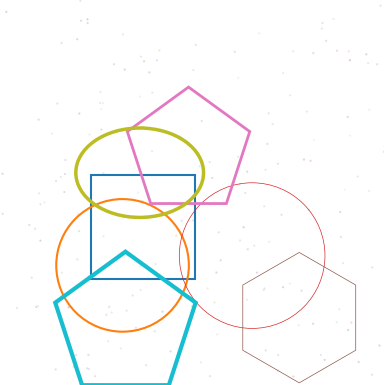[{"shape": "square", "thickness": 1.5, "radius": 0.68, "center": [0.371, 0.411]}, {"shape": "circle", "thickness": 1.5, "radius": 0.86, "center": [0.318, 0.311]}, {"shape": "circle", "thickness": 0.5, "radius": 0.95, "center": [0.655, 0.336]}, {"shape": "hexagon", "thickness": 0.5, "radius": 0.85, "center": [0.777, 0.175]}, {"shape": "pentagon", "thickness": 2, "radius": 0.84, "center": [0.49, 0.607]}, {"shape": "oval", "thickness": 2.5, "radius": 0.83, "center": [0.363, 0.551]}, {"shape": "pentagon", "thickness": 3, "radius": 0.96, "center": [0.326, 0.155]}]